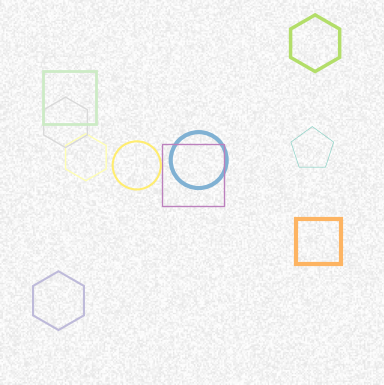[{"shape": "pentagon", "thickness": 0.5, "radius": 0.29, "center": [0.811, 0.613]}, {"shape": "hexagon", "thickness": 1, "radius": 0.3, "center": [0.223, 0.592]}, {"shape": "hexagon", "thickness": 1.5, "radius": 0.38, "center": [0.152, 0.219]}, {"shape": "circle", "thickness": 3, "radius": 0.36, "center": [0.516, 0.584]}, {"shape": "square", "thickness": 3, "radius": 0.29, "center": [0.827, 0.372]}, {"shape": "hexagon", "thickness": 2.5, "radius": 0.37, "center": [0.818, 0.888]}, {"shape": "hexagon", "thickness": 1, "radius": 0.33, "center": [0.17, 0.682]}, {"shape": "square", "thickness": 1, "radius": 0.4, "center": [0.501, 0.546]}, {"shape": "square", "thickness": 2, "radius": 0.35, "center": [0.181, 0.747]}, {"shape": "circle", "thickness": 1.5, "radius": 0.31, "center": [0.355, 0.57]}]